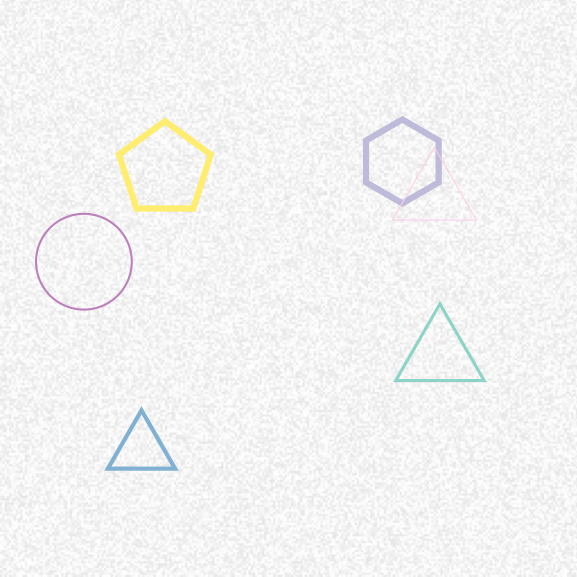[{"shape": "triangle", "thickness": 1.5, "radius": 0.44, "center": [0.762, 0.384]}, {"shape": "hexagon", "thickness": 3, "radius": 0.36, "center": [0.697, 0.72]}, {"shape": "triangle", "thickness": 2, "radius": 0.34, "center": [0.245, 0.221]}, {"shape": "triangle", "thickness": 0.5, "radius": 0.42, "center": [0.752, 0.66]}, {"shape": "circle", "thickness": 1, "radius": 0.41, "center": [0.145, 0.546]}, {"shape": "pentagon", "thickness": 3, "radius": 0.42, "center": [0.286, 0.706]}]